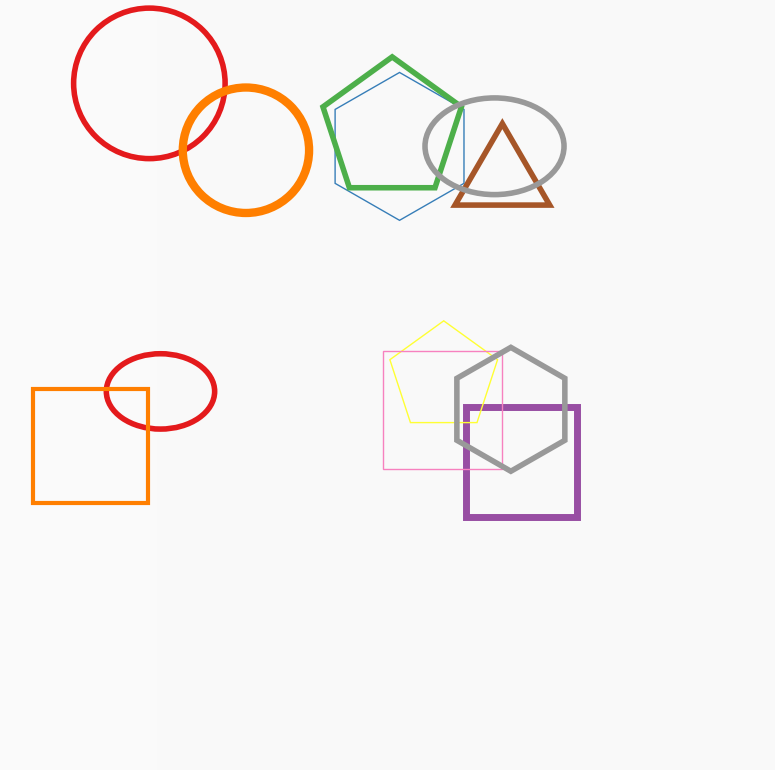[{"shape": "oval", "thickness": 2, "radius": 0.35, "center": [0.207, 0.492]}, {"shape": "circle", "thickness": 2, "radius": 0.49, "center": [0.193, 0.892]}, {"shape": "hexagon", "thickness": 0.5, "radius": 0.48, "center": [0.516, 0.81]}, {"shape": "pentagon", "thickness": 2, "radius": 0.47, "center": [0.506, 0.832]}, {"shape": "square", "thickness": 2.5, "radius": 0.36, "center": [0.673, 0.4]}, {"shape": "square", "thickness": 1.5, "radius": 0.37, "center": [0.117, 0.421]}, {"shape": "circle", "thickness": 3, "radius": 0.41, "center": [0.317, 0.805]}, {"shape": "pentagon", "thickness": 0.5, "radius": 0.37, "center": [0.573, 0.51]}, {"shape": "triangle", "thickness": 2, "radius": 0.35, "center": [0.648, 0.769]}, {"shape": "square", "thickness": 0.5, "radius": 0.38, "center": [0.571, 0.468]}, {"shape": "oval", "thickness": 2, "radius": 0.45, "center": [0.638, 0.81]}, {"shape": "hexagon", "thickness": 2, "radius": 0.4, "center": [0.659, 0.468]}]